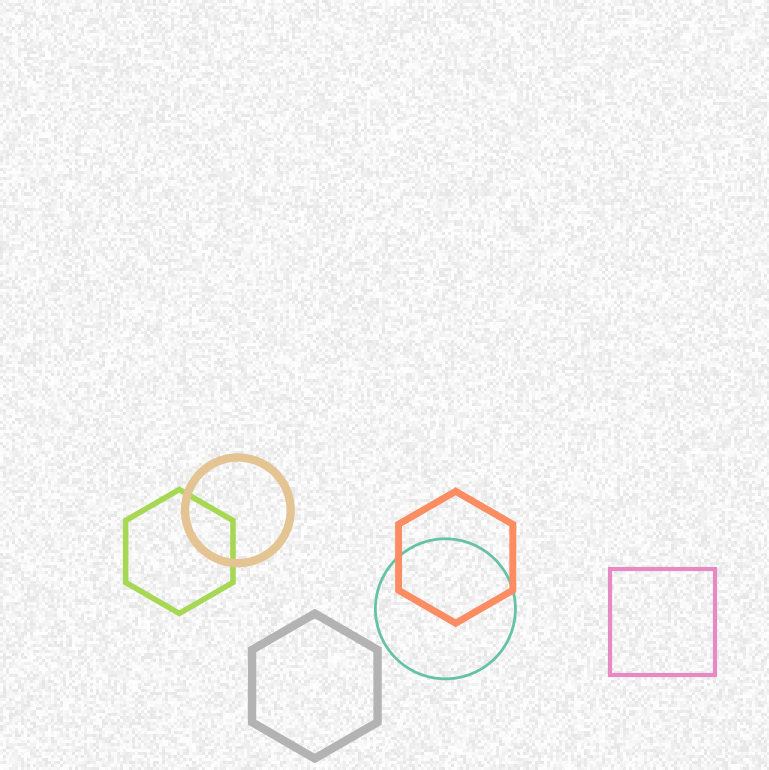[{"shape": "circle", "thickness": 1, "radius": 0.45, "center": [0.578, 0.209]}, {"shape": "hexagon", "thickness": 2.5, "radius": 0.43, "center": [0.592, 0.276]}, {"shape": "square", "thickness": 1.5, "radius": 0.34, "center": [0.86, 0.192]}, {"shape": "hexagon", "thickness": 2, "radius": 0.4, "center": [0.233, 0.284]}, {"shape": "circle", "thickness": 3, "radius": 0.34, "center": [0.309, 0.337]}, {"shape": "hexagon", "thickness": 3, "radius": 0.47, "center": [0.409, 0.109]}]